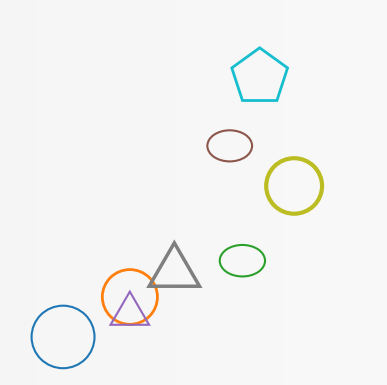[{"shape": "circle", "thickness": 1.5, "radius": 0.41, "center": [0.163, 0.125]}, {"shape": "circle", "thickness": 2, "radius": 0.36, "center": [0.335, 0.229]}, {"shape": "oval", "thickness": 1.5, "radius": 0.29, "center": [0.626, 0.323]}, {"shape": "triangle", "thickness": 1.5, "radius": 0.29, "center": [0.335, 0.185]}, {"shape": "oval", "thickness": 1.5, "radius": 0.29, "center": [0.593, 0.621]}, {"shape": "triangle", "thickness": 2.5, "radius": 0.38, "center": [0.45, 0.294]}, {"shape": "circle", "thickness": 3, "radius": 0.36, "center": [0.759, 0.517]}, {"shape": "pentagon", "thickness": 2, "radius": 0.38, "center": [0.67, 0.8]}]